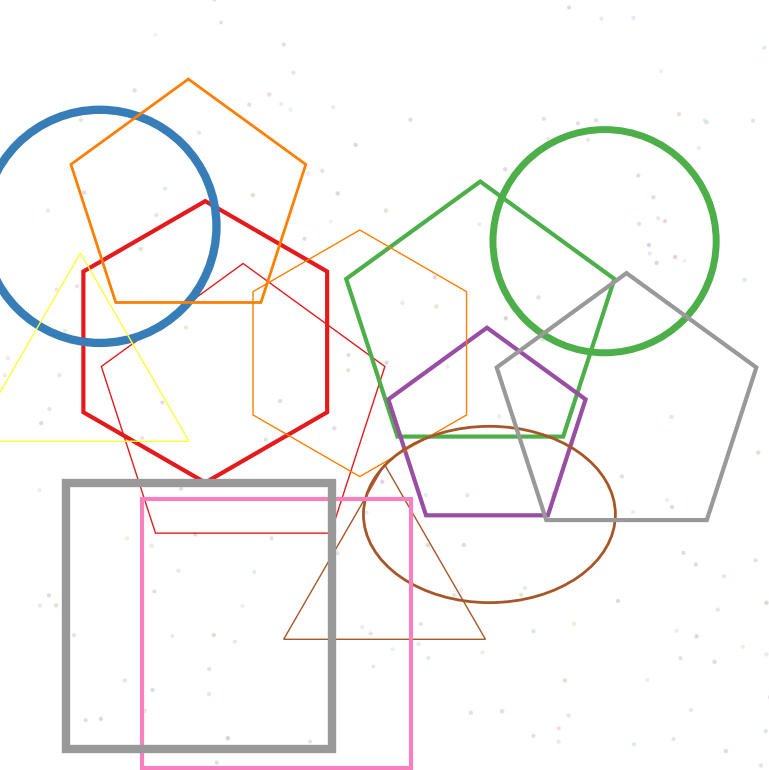[{"shape": "hexagon", "thickness": 1.5, "radius": 0.91, "center": [0.267, 0.556]}, {"shape": "pentagon", "thickness": 0.5, "radius": 0.97, "center": [0.316, 0.464]}, {"shape": "circle", "thickness": 3, "radius": 0.76, "center": [0.13, 0.706]}, {"shape": "pentagon", "thickness": 1.5, "radius": 0.92, "center": [0.624, 0.581]}, {"shape": "circle", "thickness": 2.5, "radius": 0.72, "center": [0.785, 0.687]}, {"shape": "pentagon", "thickness": 1.5, "radius": 0.67, "center": [0.632, 0.44]}, {"shape": "pentagon", "thickness": 1, "radius": 0.8, "center": [0.245, 0.737]}, {"shape": "hexagon", "thickness": 0.5, "radius": 0.8, "center": [0.467, 0.541]}, {"shape": "triangle", "thickness": 0.5, "radius": 0.81, "center": [0.104, 0.508]}, {"shape": "oval", "thickness": 1, "radius": 0.82, "center": [0.636, 0.332]}, {"shape": "triangle", "thickness": 0.5, "radius": 0.76, "center": [0.499, 0.245]}, {"shape": "square", "thickness": 1.5, "radius": 0.87, "center": [0.359, 0.177]}, {"shape": "pentagon", "thickness": 1.5, "radius": 0.89, "center": [0.814, 0.468]}, {"shape": "square", "thickness": 3, "radius": 0.87, "center": [0.258, 0.2]}]